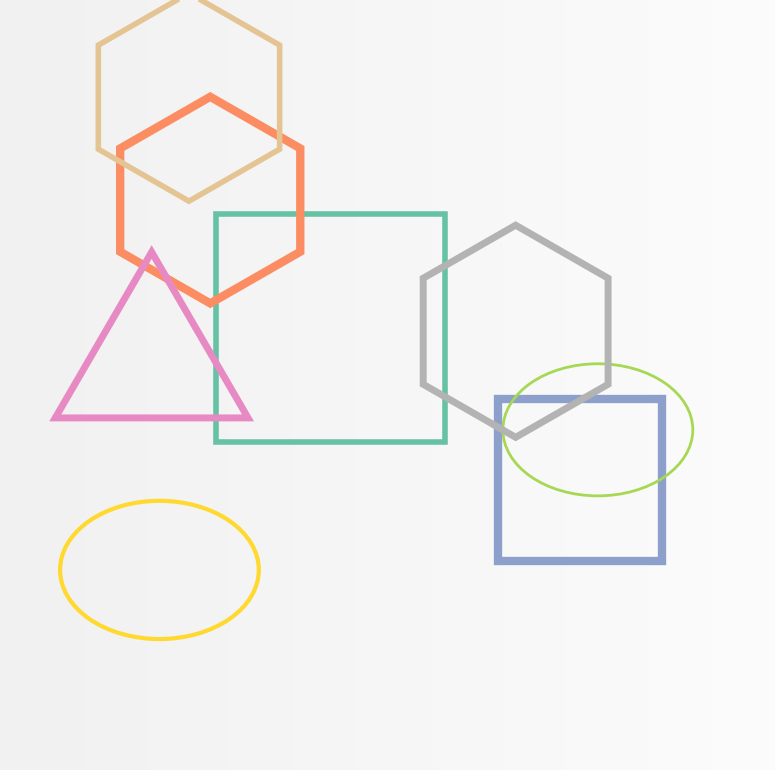[{"shape": "square", "thickness": 2, "radius": 0.74, "center": [0.426, 0.574]}, {"shape": "hexagon", "thickness": 3, "radius": 0.67, "center": [0.271, 0.74]}, {"shape": "square", "thickness": 3, "radius": 0.53, "center": [0.748, 0.376]}, {"shape": "triangle", "thickness": 2.5, "radius": 0.72, "center": [0.196, 0.529]}, {"shape": "oval", "thickness": 1, "radius": 0.61, "center": [0.771, 0.442]}, {"shape": "oval", "thickness": 1.5, "radius": 0.64, "center": [0.206, 0.26]}, {"shape": "hexagon", "thickness": 2, "radius": 0.68, "center": [0.244, 0.874]}, {"shape": "hexagon", "thickness": 2.5, "radius": 0.69, "center": [0.665, 0.57]}]